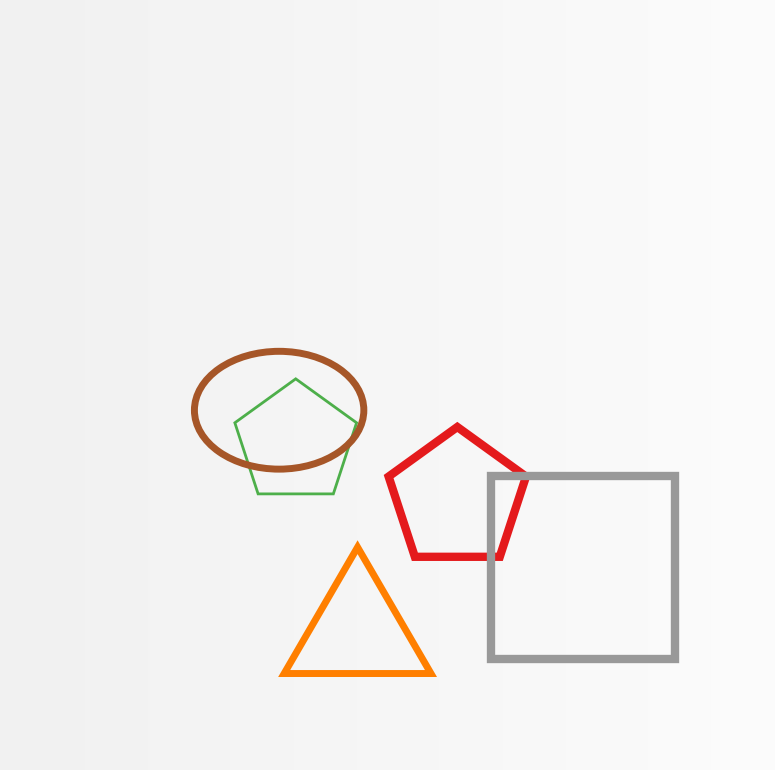[{"shape": "pentagon", "thickness": 3, "radius": 0.47, "center": [0.59, 0.352]}, {"shape": "pentagon", "thickness": 1, "radius": 0.41, "center": [0.382, 0.425]}, {"shape": "triangle", "thickness": 2.5, "radius": 0.55, "center": [0.461, 0.18]}, {"shape": "oval", "thickness": 2.5, "radius": 0.55, "center": [0.36, 0.467]}, {"shape": "square", "thickness": 3, "radius": 0.59, "center": [0.752, 0.263]}]